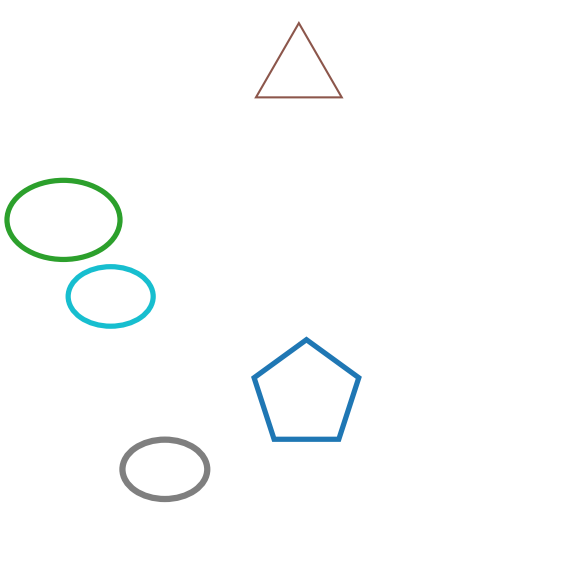[{"shape": "pentagon", "thickness": 2.5, "radius": 0.48, "center": [0.531, 0.316]}, {"shape": "oval", "thickness": 2.5, "radius": 0.49, "center": [0.11, 0.618]}, {"shape": "triangle", "thickness": 1, "radius": 0.43, "center": [0.518, 0.873]}, {"shape": "oval", "thickness": 3, "radius": 0.37, "center": [0.285, 0.186]}, {"shape": "oval", "thickness": 2.5, "radius": 0.37, "center": [0.192, 0.486]}]